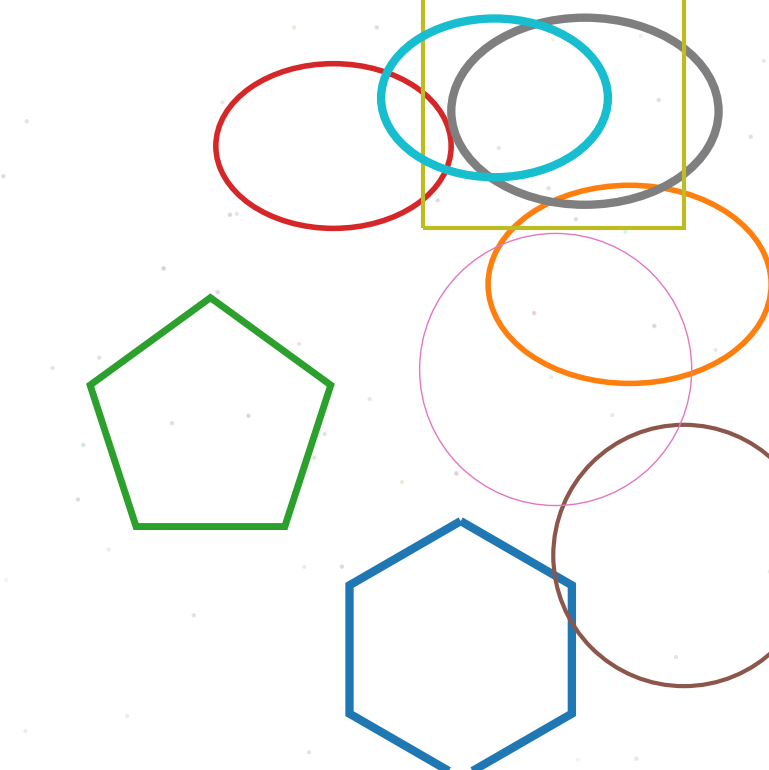[{"shape": "hexagon", "thickness": 3, "radius": 0.83, "center": [0.598, 0.157]}, {"shape": "oval", "thickness": 2, "radius": 0.92, "center": [0.818, 0.631]}, {"shape": "pentagon", "thickness": 2.5, "radius": 0.82, "center": [0.273, 0.449]}, {"shape": "oval", "thickness": 2, "radius": 0.76, "center": [0.433, 0.81]}, {"shape": "circle", "thickness": 1.5, "radius": 0.85, "center": [0.888, 0.279]}, {"shape": "circle", "thickness": 0.5, "radius": 0.88, "center": [0.722, 0.52]}, {"shape": "oval", "thickness": 3, "radius": 0.87, "center": [0.76, 0.856]}, {"shape": "square", "thickness": 1.5, "radius": 0.85, "center": [0.719, 0.873]}, {"shape": "oval", "thickness": 3, "radius": 0.74, "center": [0.642, 0.873]}]